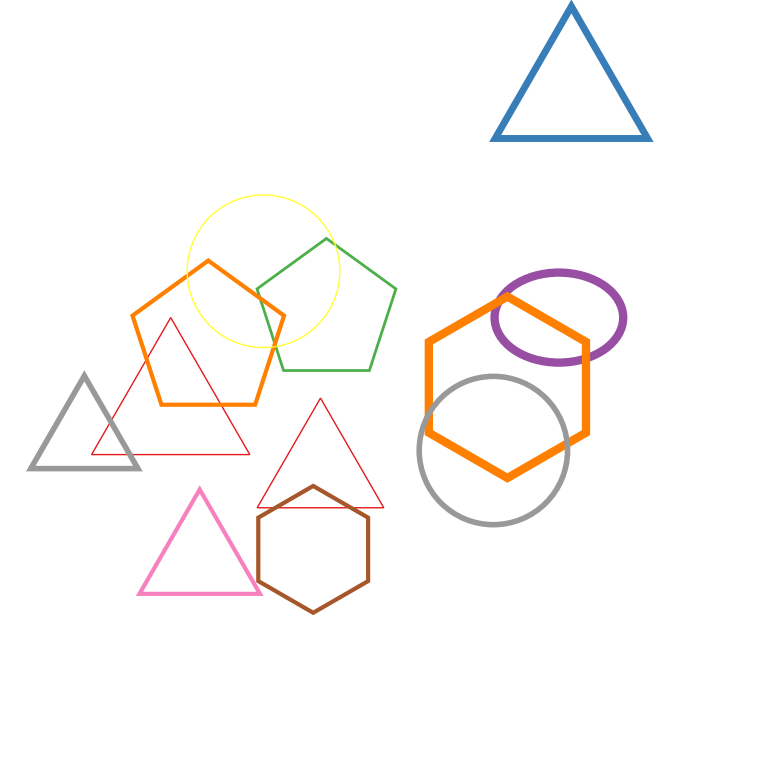[{"shape": "triangle", "thickness": 0.5, "radius": 0.59, "center": [0.222, 0.469]}, {"shape": "triangle", "thickness": 0.5, "radius": 0.47, "center": [0.416, 0.388]}, {"shape": "triangle", "thickness": 2.5, "radius": 0.57, "center": [0.742, 0.877]}, {"shape": "pentagon", "thickness": 1, "radius": 0.47, "center": [0.424, 0.596]}, {"shape": "oval", "thickness": 3, "radius": 0.42, "center": [0.726, 0.588]}, {"shape": "hexagon", "thickness": 3, "radius": 0.59, "center": [0.659, 0.497]}, {"shape": "pentagon", "thickness": 1.5, "radius": 0.52, "center": [0.271, 0.558]}, {"shape": "circle", "thickness": 0.5, "radius": 0.5, "center": [0.342, 0.648]}, {"shape": "hexagon", "thickness": 1.5, "radius": 0.41, "center": [0.407, 0.287]}, {"shape": "triangle", "thickness": 1.5, "radius": 0.45, "center": [0.259, 0.274]}, {"shape": "circle", "thickness": 2, "radius": 0.48, "center": [0.641, 0.415]}, {"shape": "triangle", "thickness": 2, "radius": 0.4, "center": [0.11, 0.432]}]